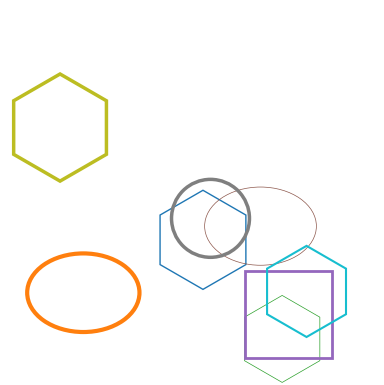[{"shape": "hexagon", "thickness": 1, "radius": 0.64, "center": [0.527, 0.377]}, {"shape": "oval", "thickness": 3, "radius": 0.73, "center": [0.216, 0.24]}, {"shape": "hexagon", "thickness": 0.5, "radius": 0.57, "center": [0.733, 0.12]}, {"shape": "square", "thickness": 2, "radius": 0.57, "center": [0.75, 0.184]}, {"shape": "oval", "thickness": 0.5, "radius": 0.73, "center": [0.677, 0.413]}, {"shape": "circle", "thickness": 2.5, "radius": 0.51, "center": [0.547, 0.433]}, {"shape": "hexagon", "thickness": 2.5, "radius": 0.7, "center": [0.156, 0.669]}, {"shape": "hexagon", "thickness": 1.5, "radius": 0.59, "center": [0.796, 0.243]}]